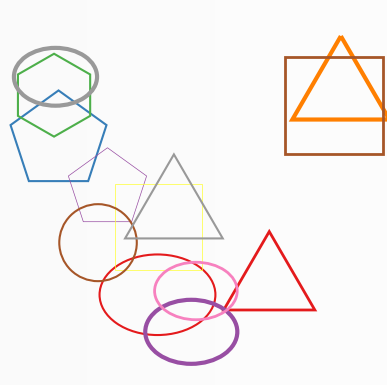[{"shape": "oval", "thickness": 1.5, "radius": 0.75, "center": [0.406, 0.234]}, {"shape": "triangle", "thickness": 2, "radius": 0.68, "center": [0.695, 0.263]}, {"shape": "pentagon", "thickness": 1.5, "radius": 0.65, "center": [0.151, 0.635]}, {"shape": "hexagon", "thickness": 1.5, "radius": 0.54, "center": [0.139, 0.753]}, {"shape": "pentagon", "thickness": 0.5, "radius": 0.53, "center": [0.277, 0.51]}, {"shape": "oval", "thickness": 3, "radius": 0.59, "center": [0.494, 0.138]}, {"shape": "triangle", "thickness": 3, "radius": 0.72, "center": [0.88, 0.762]}, {"shape": "square", "thickness": 0.5, "radius": 0.56, "center": [0.41, 0.409]}, {"shape": "square", "thickness": 2, "radius": 0.63, "center": [0.862, 0.726]}, {"shape": "circle", "thickness": 1.5, "radius": 0.5, "center": [0.253, 0.37]}, {"shape": "oval", "thickness": 2, "radius": 0.53, "center": [0.506, 0.244]}, {"shape": "oval", "thickness": 3, "radius": 0.54, "center": [0.143, 0.801]}, {"shape": "triangle", "thickness": 1.5, "radius": 0.73, "center": [0.449, 0.453]}]